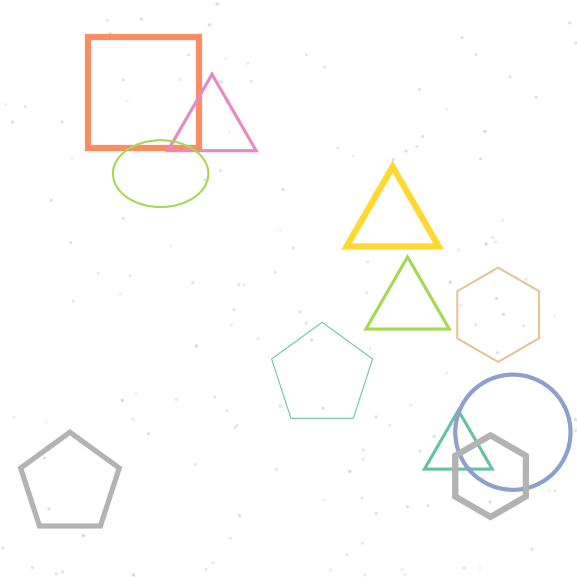[{"shape": "pentagon", "thickness": 0.5, "radius": 0.46, "center": [0.558, 0.349]}, {"shape": "triangle", "thickness": 1.5, "radius": 0.34, "center": [0.794, 0.221]}, {"shape": "square", "thickness": 3, "radius": 0.48, "center": [0.249, 0.839]}, {"shape": "circle", "thickness": 2, "radius": 0.5, "center": [0.888, 0.251]}, {"shape": "triangle", "thickness": 1.5, "radius": 0.44, "center": [0.367, 0.782]}, {"shape": "triangle", "thickness": 1.5, "radius": 0.42, "center": [0.706, 0.471]}, {"shape": "oval", "thickness": 1, "radius": 0.41, "center": [0.278, 0.698]}, {"shape": "triangle", "thickness": 3, "radius": 0.46, "center": [0.68, 0.618]}, {"shape": "hexagon", "thickness": 1, "radius": 0.41, "center": [0.863, 0.454]}, {"shape": "hexagon", "thickness": 3, "radius": 0.35, "center": [0.849, 0.175]}, {"shape": "pentagon", "thickness": 2.5, "radius": 0.45, "center": [0.121, 0.161]}]